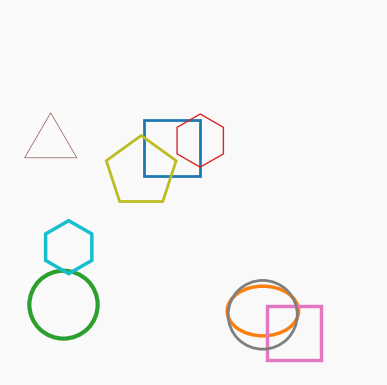[{"shape": "square", "thickness": 2, "radius": 0.36, "center": [0.444, 0.615]}, {"shape": "oval", "thickness": 2.5, "radius": 0.46, "center": [0.678, 0.192]}, {"shape": "circle", "thickness": 3, "radius": 0.44, "center": [0.164, 0.209]}, {"shape": "hexagon", "thickness": 1, "radius": 0.34, "center": [0.517, 0.635]}, {"shape": "triangle", "thickness": 0.5, "radius": 0.39, "center": [0.131, 0.629]}, {"shape": "square", "thickness": 2.5, "radius": 0.35, "center": [0.759, 0.135]}, {"shape": "circle", "thickness": 2, "radius": 0.45, "center": [0.678, 0.182]}, {"shape": "pentagon", "thickness": 2, "radius": 0.47, "center": [0.364, 0.553]}, {"shape": "hexagon", "thickness": 2.5, "radius": 0.34, "center": [0.177, 0.358]}]